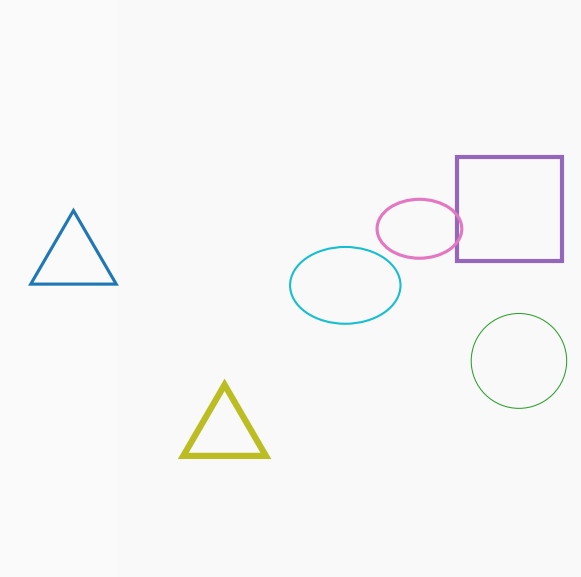[{"shape": "triangle", "thickness": 1.5, "radius": 0.42, "center": [0.126, 0.55]}, {"shape": "circle", "thickness": 0.5, "radius": 0.41, "center": [0.893, 0.374]}, {"shape": "square", "thickness": 2, "radius": 0.45, "center": [0.877, 0.637]}, {"shape": "oval", "thickness": 1.5, "radius": 0.36, "center": [0.722, 0.603]}, {"shape": "triangle", "thickness": 3, "radius": 0.41, "center": [0.386, 0.251]}, {"shape": "oval", "thickness": 1, "radius": 0.47, "center": [0.594, 0.505]}]